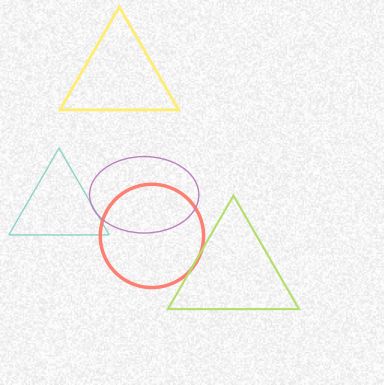[{"shape": "triangle", "thickness": 1, "radius": 0.75, "center": [0.153, 0.465]}, {"shape": "circle", "thickness": 2.5, "radius": 0.67, "center": [0.395, 0.387]}, {"shape": "triangle", "thickness": 1.5, "radius": 0.98, "center": [0.606, 0.295]}, {"shape": "oval", "thickness": 1, "radius": 0.71, "center": [0.375, 0.494]}, {"shape": "triangle", "thickness": 2, "radius": 0.89, "center": [0.31, 0.804]}]